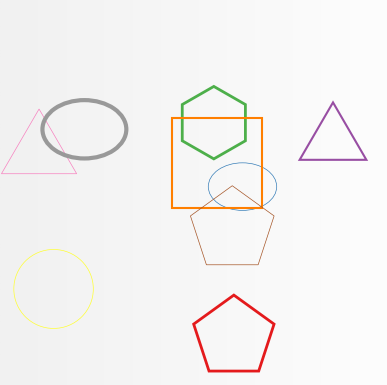[{"shape": "pentagon", "thickness": 2, "radius": 0.55, "center": [0.604, 0.124]}, {"shape": "oval", "thickness": 0.5, "radius": 0.44, "center": [0.626, 0.515]}, {"shape": "hexagon", "thickness": 2, "radius": 0.47, "center": [0.552, 0.681]}, {"shape": "triangle", "thickness": 1.5, "radius": 0.5, "center": [0.859, 0.635]}, {"shape": "square", "thickness": 1.5, "radius": 0.58, "center": [0.561, 0.577]}, {"shape": "circle", "thickness": 0.5, "radius": 0.51, "center": [0.138, 0.249]}, {"shape": "pentagon", "thickness": 0.5, "radius": 0.57, "center": [0.599, 0.404]}, {"shape": "triangle", "thickness": 0.5, "radius": 0.56, "center": [0.101, 0.605]}, {"shape": "oval", "thickness": 3, "radius": 0.54, "center": [0.218, 0.664]}]